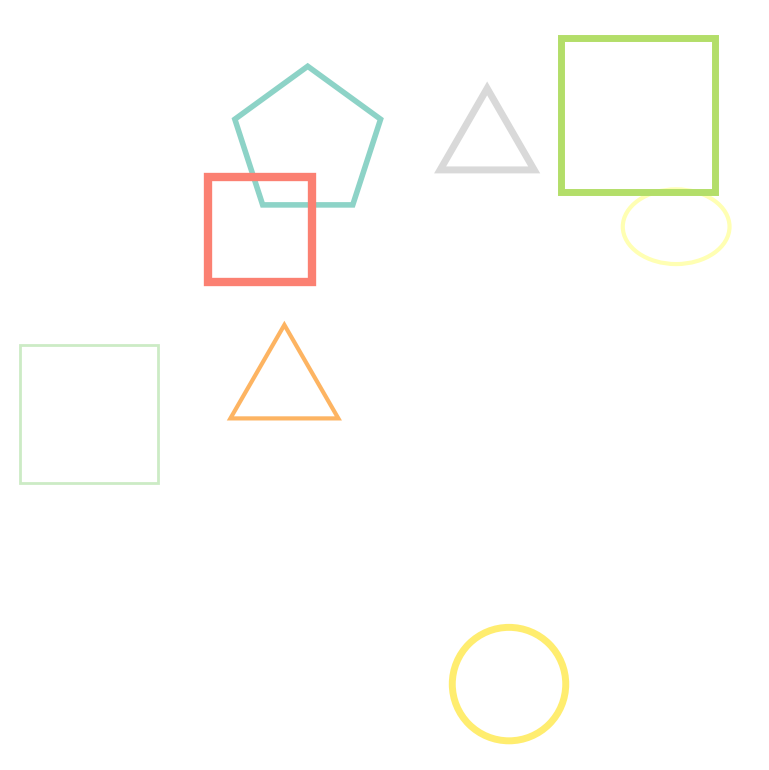[{"shape": "pentagon", "thickness": 2, "radius": 0.5, "center": [0.4, 0.814]}, {"shape": "oval", "thickness": 1.5, "radius": 0.35, "center": [0.878, 0.706]}, {"shape": "square", "thickness": 3, "radius": 0.34, "center": [0.337, 0.702]}, {"shape": "triangle", "thickness": 1.5, "radius": 0.4, "center": [0.369, 0.497]}, {"shape": "square", "thickness": 2.5, "radius": 0.5, "center": [0.828, 0.85]}, {"shape": "triangle", "thickness": 2.5, "radius": 0.35, "center": [0.633, 0.815]}, {"shape": "square", "thickness": 1, "radius": 0.45, "center": [0.116, 0.462]}, {"shape": "circle", "thickness": 2.5, "radius": 0.37, "center": [0.661, 0.112]}]